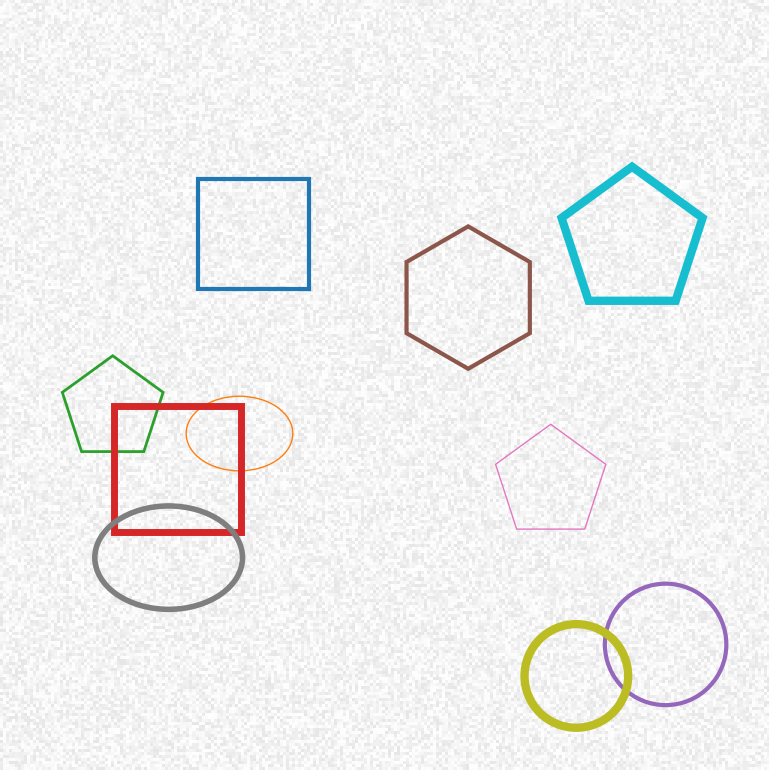[{"shape": "square", "thickness": 1.5, "radius": 0.36, "center": [0.33, 0.696]}, {"shape": "oval", "thickness": 0.5, "radius": 0.35, "center": [0.311, 0.437]}, {"shape": "pentagon", "thickness": 1, "radius": 0.34, "center": [0.146, 0.469]}, {"shape": "square", "thickness": 2.5, "radius": 0.41, "center": [0.231, 0.391]}, {"shape": "circle", "thickness": 1.5, "radius": 0.39, "center": [0.864, 0.163]}, {"shape": "hexagon", "thickness": 1.5, "radius": 0.46, "center": [0.608, 0.614]}, {"shape": "pentagon", "thickness": 0.5, "radius": 0.38, "center": [0.715, 0.374]}, {"shape": "oval", "thickness": 2, "radius": 0.48, "center": [0.219, 0.276]}, {"shape": "circle", "thickness": 3, "radius": 0.34, "center": [0.748, 0.122]}, {"shape": "pentagon", "thickness": 3, "radius": 0.48, "center": [0.821, 0.687]}]